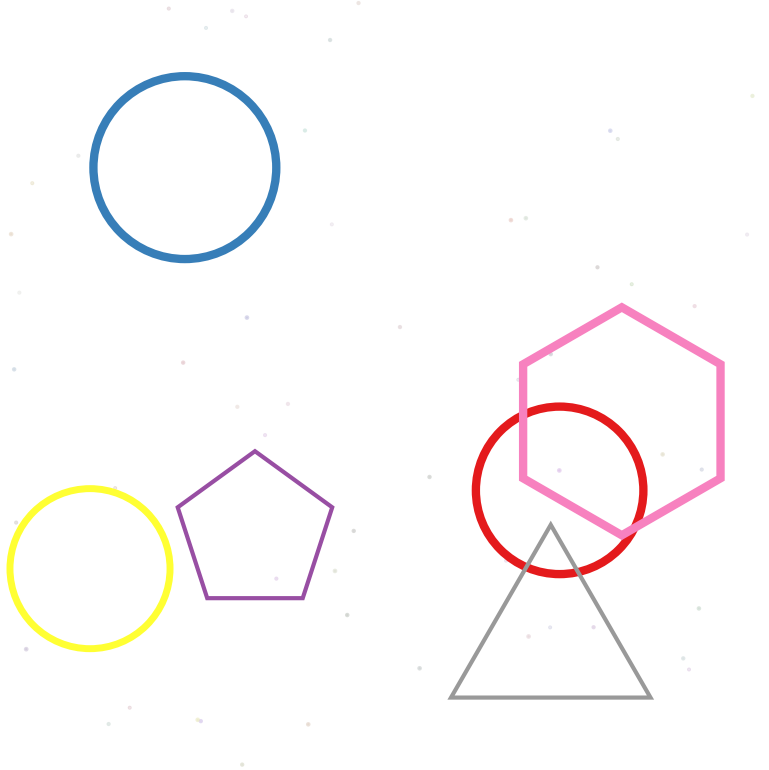[{"shape": "circle", "thickness": 3, "radius": 0.54, "center": [0.727, 0.363]}, {"shape": "circle", "thickness": 3, "radius": 0.59, "center": [0.24, 0.782]}, {"shape": "pentagon", "thickness": 1.5, "radius": 0.53, "center": [0.331, 0.309]}, {"shape": "circle", "thickness": 2.5, "radius": 0.52, "center": [0.117, 0.261]}, {"shape": "hexagon", "thickness": 3, "radius": 0.74, "center": [0.808, 0.453]}, {"shape": "triangle", "thickness": 1.5, "radius": 0.75, "center": [0.715, 0.169]}]